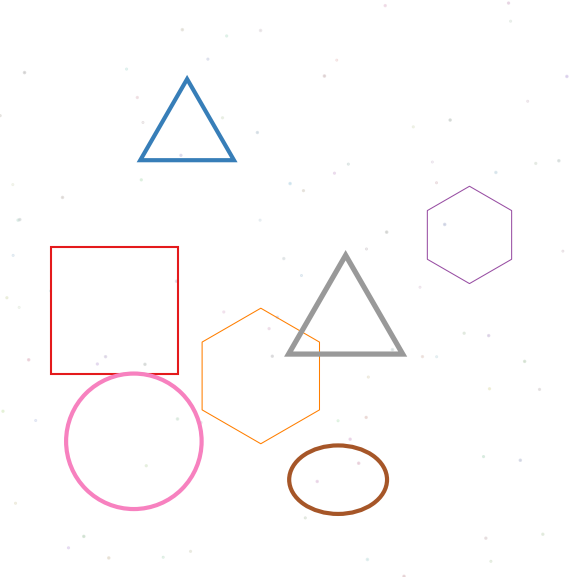[{"shape": "square", "thickness": 1, "radius": 0.55, "center": [0.198, 0.462]}, {"shape": "triangle", "thickness": 2, "radius": 0.47, "center": [0.324, 0.769]}, {"shape": "hexagon", "thickness": 0.5, "radius": 0.42, "center": [0.813, 0.592]}, {"shape": "hexagon", "thickness": 0.5, "radius": 0.59, "center": [0.452, 0.348]}, {"shape": "oval", "thickness": 2, "radius": 0.42, "center": [0.585, 0.169]}, {"shape": "circle", "thickness": 2, "radius": 0.59, "center": [0.232, 0.235]}, {"shape": "triangle", "thickness": 2.5, "radius": 0.57, "center": [0.599, 0.443]}]